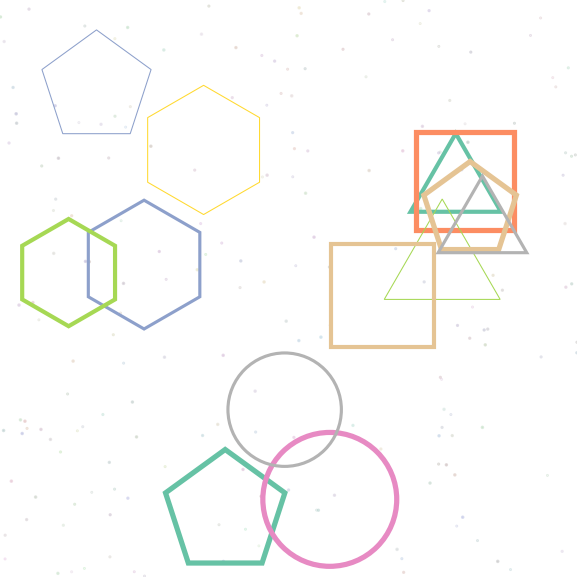[{"shape": "triangle", "thickness": 2, "radius": 0.45, "center": [0.789, 0.678]}, {"shape": "pentagon", "thickness": 2.5, "radius": 0.54, "center": [0.39, 0.112]}, {"shape": "square", "thickness": 2.5, "radius": 0.42, "center": [0.804, 0.685]}, {"shape": "pentagon", "thickness": 0.5, "radius": 0.5, "center": [0.167, 0.848]}, {"shape": "hexagon", "thickness": 1.5, "radius": 0.56, "center": [0.249, 0.541]}, {"shape": "circle", "thickness": 2.5, "radius": 0.58, "center": [0.571, 0.134]}, {"shape": "hexagon", "thickness": 2, "radius": 0.46, "center": [0.119, 0.527]}, {"shape": "triangle", "thickness": 0.5, "radius": 0.58, "center": [0.766, 0.539]}, {"shape": "hexagon", "thickness": 0.5, "radius": 0.56, "center": [0.353, 0.74]}, {"shape": "pentagon", "thickness": 2.5, "radius": 0.42, "center": [0.814, 0.635]}, {"shape": "square", "thickness": 2, "radius": 0.45, "center": [0.662, 0.488]}, {"shape": "circle", "thickness": 1.5, "radius": 0.49, "center": [0.493, 0.29]}, {"shape": "triangle", "thickness": 1.5, "radius": 0.44, "center": [0.835, 0.606]}]